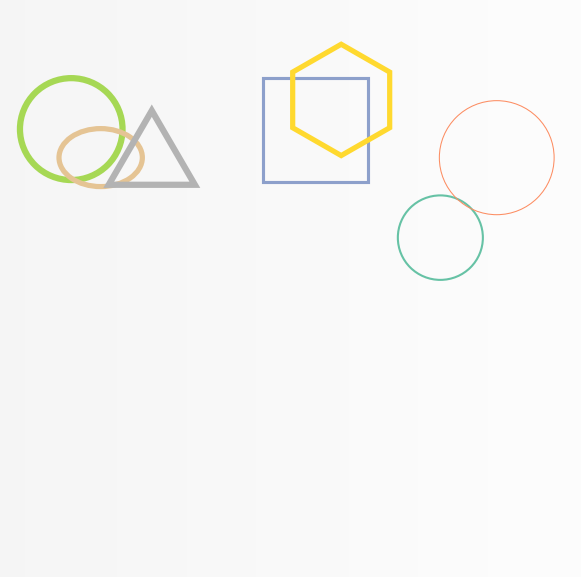[{"shape": "circle", "thickness": 1, "radius": 0.37, "center": [0.758, 0.588]}, {"shape": "circle", "thickness": 0.5, "radius": 0.49, "center": [0.855, 0.726]}, {"shape": "square", "thickness": 1.5, "radius": 0.45, "center": [0.543, 0.774]}, {"shape": "circle", "thickness": 3, "radius": 0.44, "center": [0.123, 0.776]}, {"shape": "hexagon", "thickness": 2.5, "radius": 0.48, "center": [0.587, 0.826]}, {"shape": "oval", "thickness": 2.5, "radius": 0.36, "center": [0.173, 0.726]}, {"shape": "triangle", "thickness": 3, "radius": 0.43, "center": [0.261, 0.722]}]